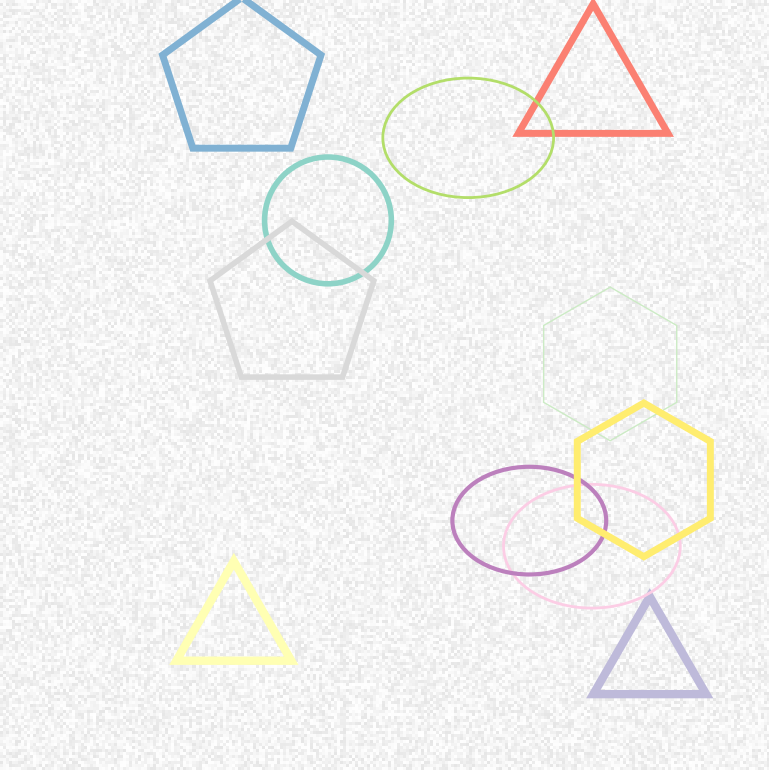[{"shape": "circle", "thickness": 2, "radius": 0.41, "center": [0.426, 0.714]}, {"shape": "triangle", "thickness": 3, "radius": 0.43, "center": [0.304, 0.185]}, {"shape": "triangle", "thickness": 3, "radius": 0.42, "center": [0.844, 0.141]}, {"shape": "triangle", "thickness": 2.5, "radius": 0.56, "center": [0.77, 0.883]}, {"shape": "pentagon", "thickness": 2.5, "radius": 0.54, "center": [0.314, 0.895]}, {"shape": "oval", "thickness": 1, "radius": 0.55, "center": [0.608, 0.821]}, {"shape": "oval", "thickness": 1, "radius": 0.57, "center": [0.769, 0.291]}, {"shape": "pentagon", "thickness": 2, "radius": 0.56, "center": [0.379, 0.601]}, {"shape": "oval", "thickness": 1.5, "radius": 0.5, "center": [0.687, 0.324]}, {"shape": "hexagon", "thickness": 0.5, "radius": 0.5, "center": [0.792, 0.527]}, {"shape": "hexagon", "thickness": 2.5, "radius": 0.5, "center": [0.836, 0.377]}]